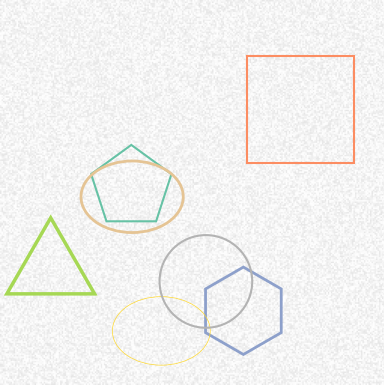[{"shape": "pentagon", "thickness": 1.5, "radius": 0.55, "center": [0.341, 0.514]}, {"shape": "square", "thickness": 1.5, "radius": 0.7, "center": [0.78, 0.716]}, {"shape": "hexagon", "thickness": 2, "radius": 0.57, "center": [0.632, 0.193]}, {"shape": "triangle", "thickness": 2.5, "radius": 0.66, "center": [0.132, 0.303]}, {"shape": "oval", "thickness": 0.5, "radius": 0.64, "center": [0.419, 0.14]}, {"shape": "oval", "thickness": 2, "radius": 0.66, "center": [0.343, 0.489]}, {"shape": "circle", "thickness": 1.5, "radius": 0.6, "center": [0.535, 0.269]}]